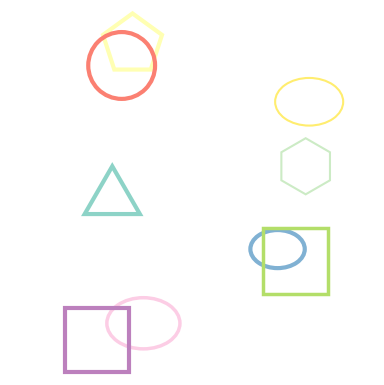[{"shape": "triangle", "thickness": 3, "radius": 0.41, "center": [0.292, 0.485]}, {"shape": "pentagon", "thickness": 3, "radius": 0.4, "center": [0.344, 0.885]}, {"shape": "circle", "thickness": 3, "radius": 0.43, "center": [0.316, 0.83]}, {"shape": "oval", "thickness": 3, "radius": 0.35, "center": [0.721, 0.353]}, {"shape": "square", "thickness": 2.5, "radius": 0.42, "center": [0.767, 0.322]}, {"shape": "oval", "thickness": 2.5, "radius": 0.47, "center": [0.372, 0.16]}, {"shape": "square", "thickness": 3, "radius": 0.41, "center": [0.252, 0.116]}, {"shape": "hexagon", "thickness": 1.5, "radius": 0.36, "center": [0.794, 0.568]}, {"shape": "oval", "thickness": 1.5, "radius": 0.44, "center": [0.803, 0.736]}]